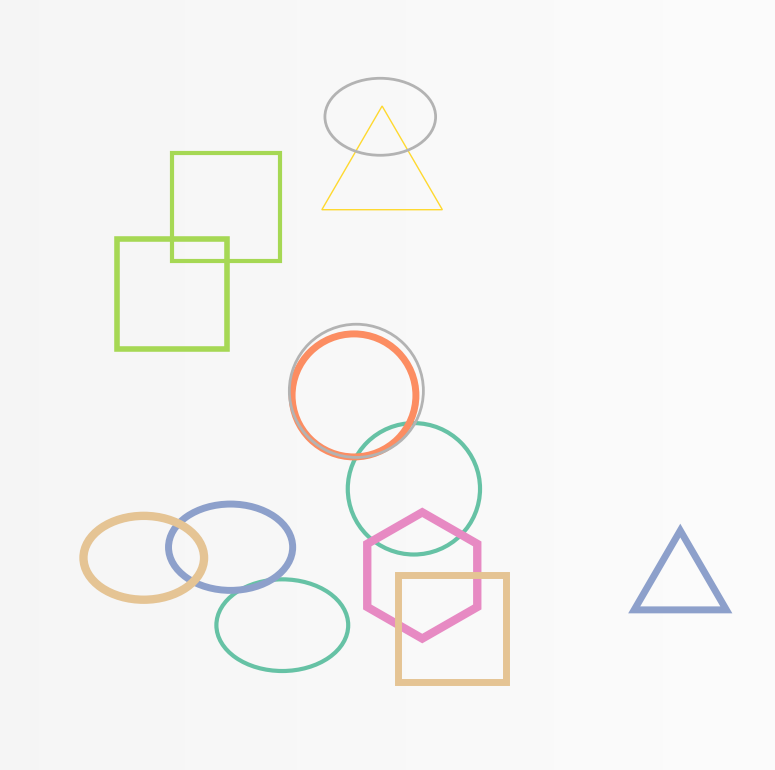[{"shape": "oval", "thickness": 1.5, "radius": 0.43, "center": [0.364, 0.188]}, {"shape": "circle", "thickness": 1.5, "radius": 0.43, "center": [0.534, 0.365]}, {"shape": "circle", "thickness": 2.5, "radius": 0.4, "center": [0.457, 0.486]}, {"shape": "triangle", "thickness": 2.5, "radius": 0.34, "center": [0.878, 0.242]}, {"shape": "oval", "thickness": 2.5, "radius": 0.4, "center": [0.298, 0.289]}, {"shape": "hexagon", "thickness": 3, "radius": 0.41, "center": [0.545, 0.253]}, {"shape": "square", "thickness": 2, "radius": 0.36, "center": [0.222, 0.618]}, {"shape": "square", "thickness": 1.5, "radius": 0.35, "center": [0.292, 0.731]}, {"shape": "triangle", "thickness": 0.5, "radius": 0.45, "center": [0.493, 0.773]}, {"shape": "oval", "thickness": 3, "radius": 0.39, "center": [0.186, 0.276]}, {"shape": "square", "thickness": 2.5, "radius": 0.35, "center": [0.583, 0.184]}, {"shape": "circle", "thickness": 1, "radius": 0.43, "center": [0.46, 0.492]}, {"shape": "oval", "thickness": 1, "radius": 0.36, "center": [0.491, 0.848]}]